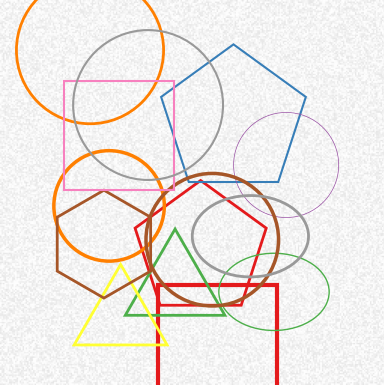[{"shape": "square", "thickness": 3, "radius": 0.77, "center": [0.564, 0.104]}, {"shape": "pentagon", "thickness": 2, "radius": 0.9, "center": [0.521, 0.352]}, {"shape": "pentagon", "thickness": 1.5, "radius": 0.99, "center": [0.606, 0.687]}, {"shape": "oval", "thickness": 1, "radius": 0.72, "center": [0.712, 0.242]}, {"shape": "triangle", "thickness": 2, "radius": 0.75, "center": [0.455, 0.256]}, {"shape": "circle", "thickness": 0.5, "radius": 0.68, "center": [0.743, 0.571]}, {"shape": "circle", "thickness": 2.5, "radius": 0.72, "center": [0.283, 0.465]}, {"shape": "circle", "thickness": 2, "radius": 0.96, "center": [0.234, 0.87]}, {"shape": "triangle", "thickness": 2, "radius": 0.7, "center": [0.313, 0.174]}, {"shape": "hexagon", "thickness": 2, "radius": 0.7, "center": [0.27, 0.366]}, {"shape": "circle", "thickness": 2.5, "radius": 0.86, "center": [0.551, 0.377]}, {"shape": "square", "thickness": 1.5, "radius": 0.71, "center": [0.309, 0.648]}, {"shape": "circle", "thickness": 1.5, "radius": 0.97, "center": [0.385, 0.727]}, {"shape": "oval", "thickness": 2, "radius": 0.75, "center": [0.65, 0.386]}]